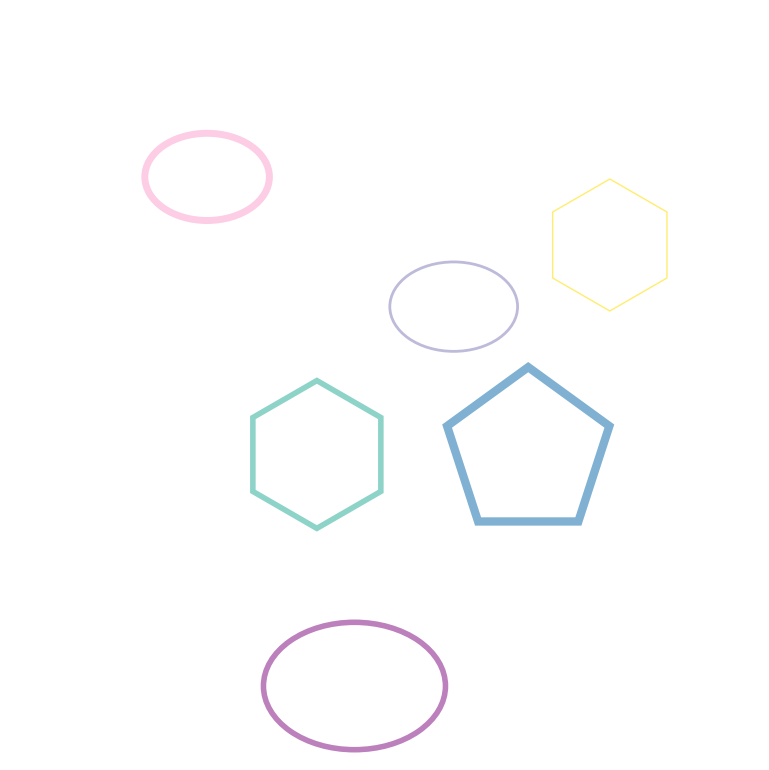[{"shape": "hexagon", "thickness": 2, "radius": 0.48, "center": [0.411, 0.41]}, {"shape": "oval", "thickness": 1, "radius": 0.41, "center": [0.589, 0.602]}, {"shape": "pentagon", "thickness": 3, "radius": 0.55, "center": [0.686, 0.412]}, {"shape": "oval", "thickness": 2.5, "radius": 0.4, "center": [0.269, 0.77]}, {"shape": "oval", "thickness": 2, "radius": 0.59, "center": [0.46, 0.109]}, {"shape": "hexagon", "thickness": 0.5, "radius": 0.43, "center": [0.792, 0.682]}]